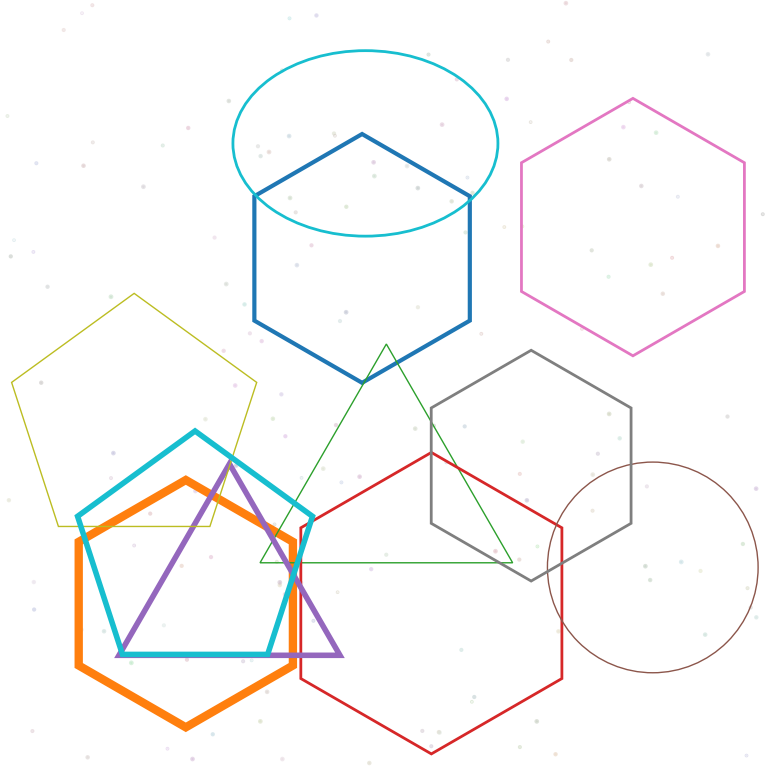[{"shape": "hexagon", "thickness": 1.5, "radius": 0.81, "center": [0.47, 0.664]}, {"shape": "hexagon", "thickness": 3, "radius": 0.8, "center": [0.241, 0.216]}, {"shape": "triangle", "thickness": 0.5, "radius": 0.95, "center": [0.502, 0.364]}, {"shape": "hexagon", "thickness": 1, "radius": 0.98, "center": [0.56, 0.217]}, {"shape": "triangle", "thickness": 2, "radius": 0.83, "center": [0.298, 0.232]}, {"shape": "circle", "thickness": 0.5, "radius": 0.68, "center": [0.848, 0.263]}, {"shape": "hexagon", "thickness": 1, "radius": 0.84, "center": [0.822, 0.705]}, {"shape": "hexagon", "thickness": 1, "radius": 0.75, "center": [0.69, 0.395]}, {"shape": "pentagon", "thickness": 0.5, "radius": 0.84, "center": [0.174, 0.452]}, {"shape": "oval", "thickness": 1, "radius": 0.86, "center": [0.475, 0.814]}, {"shape": "pentagon", "thickness": 2, "radius": 0.8, "center": [0.253, 0.28]}]